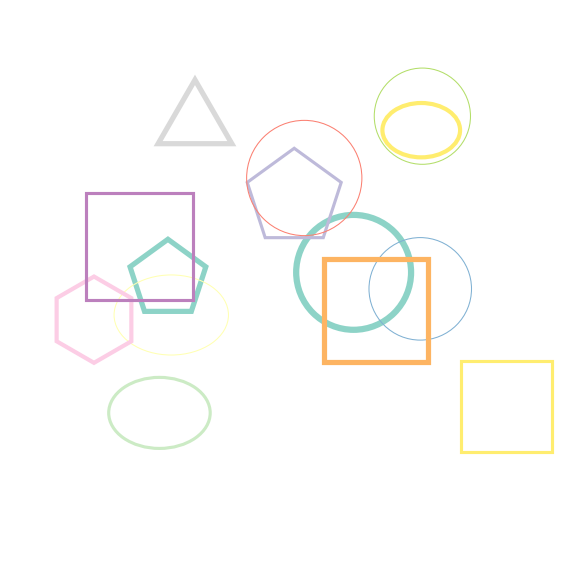[{"shape": "pentagon", "thickness": 2.5, "radius": 0.34, "center": [0.291, 0.516]}, {"shape": "circle", "thickness": 3, "radius": 0.5, "center": [0.612, 0.528]}, {"shape": "oval", "thickness": 0.5, "radius": 0.5, "center": [0.297, 0.454]}, {"shape": "pentagon", "thickness": 1.5, "radius": 0.43, "center": [0.509, 0.657]}, {"shape": "circle", "thickness": 0.5, "radius": 0.5, "center": [0.527, 0.691]}, {"shape": "circle", "thickness": 0.5, "radius": 0.44, "center": [0.728, 0.499]}, {"shape": "square", "thickness": 2.5, "radius": 0.45, "center": [0.652, 0.461]}, {"shape": "circle", "thickness": 0.5, "radius": 0.42, "center": [0.731, 0.798]}, {"shape": "hexagon", "thickness": 2, "radius": 0.37, "center": [0.163, 0.446]}, {"shape": "triangle", "thickness": 2.5, "radius": 0.37, "center": [0.338, 0.787]}, {"shape": "square", "thickness": 1.5, "radius": 0.46, "center": [0.241, 0.572]}, {"shape": "oval", "thickness": 1.5, "radius": 0.44, "center": [0.276, 0.284]}, {"shape": "oval", "thickness": 2, "radius": 0.34, "center": [0.729, 0.774]}, {"shape": "square", "thickness": 1.5, "radius": 0.39, "center": [0.878, 0.295]}]